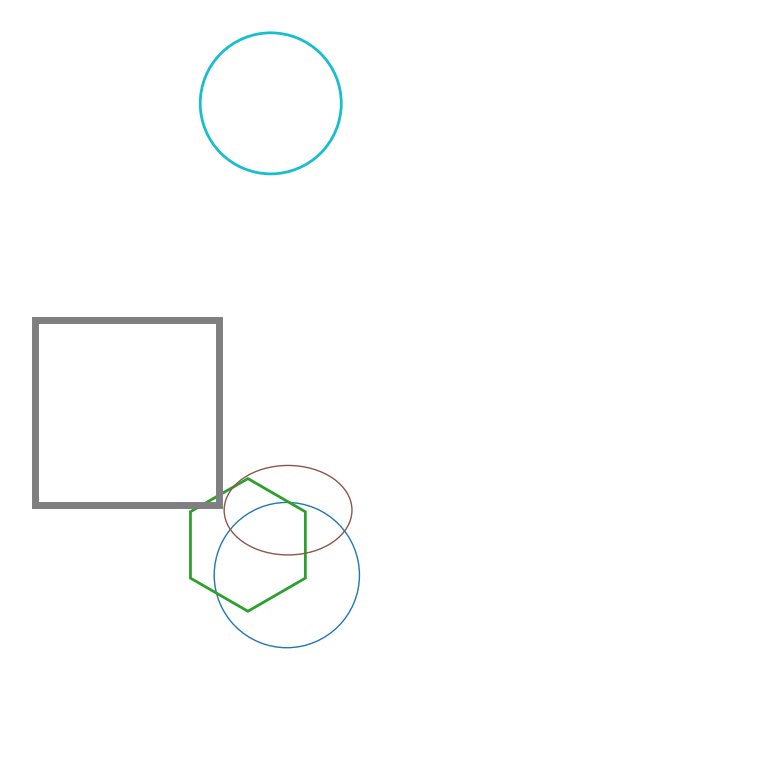[{"shape": "circle", "thickness": 0.5, "radius": 0.47, "center": [0.372, 0.253]}, {"shape": "hexagon", "thickness": 1, "radius": 0.43, "center": [0.322, 0.292]}, {"shape": "oval", "thickness": 0.5, "radius": 0.42, "center": [0.374, 0.337]}, {"shape": "square", "thickness": 2.5, "radius": 0.6, "center": [0.165, 0.464]}, {"shape": "circle", "thickness": 1, "radius": 0.46, "center": [0.352, 0.866]}]